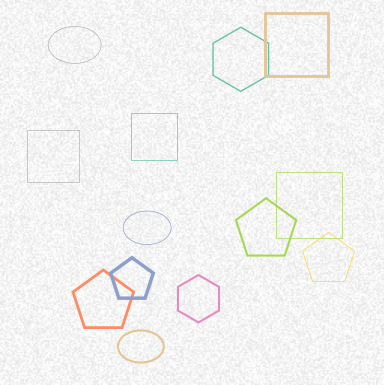[{"shape": "square", "thickness": 0.5, "radius": 0.3, "center": [0.401, 0.645]}, {"shape": "hexagon", "thickness": 1, "radius": 0.42, "center": [0.625, 0.846]}, {"shape": "pentagon", "thickness": 2, "radius": 0.41, "center": [0.268, 0.216]}, {"shape": "oval", "thickness": 0.5, "radius": 0.31, "center": [0.382, 0.408]}, {"shape": "pentagon", "thickness": 2.5, "radius": 0.29, "center": [0.343, 0.273]}, {"shape": "hexagon", "thickness": 1.5, "radius": 0.31, "center": [0.516, 0.224]}, {"shape": "pentagon", "thickness": 1.5, "radius": 0.41, "center": [0.691, 0.403]}, {"shape": "square", "thickness": 0.5, "radius": 0.42, "center": [0.803, 0.468]}, {"shape": "pentagon", "thickness": 0.5, "radius": 0.35, "center": [0.854, 0.326]}, {"shape": "square", "thickness": 2, "radius": 0.41, "center": [0.771, 0.884]}, {"shape": "oval", "thickness": 1.5, "radius": 0.3, "center": [0.366, 0.1]}, {"shape": "oval", "thickness": 0.5, "radius": 0.34, "center": [0.194, 0.883]}, {"shape": "square", "thickness": 0.5, "radius": 0.34, "center": [0.137, 0.596]}]